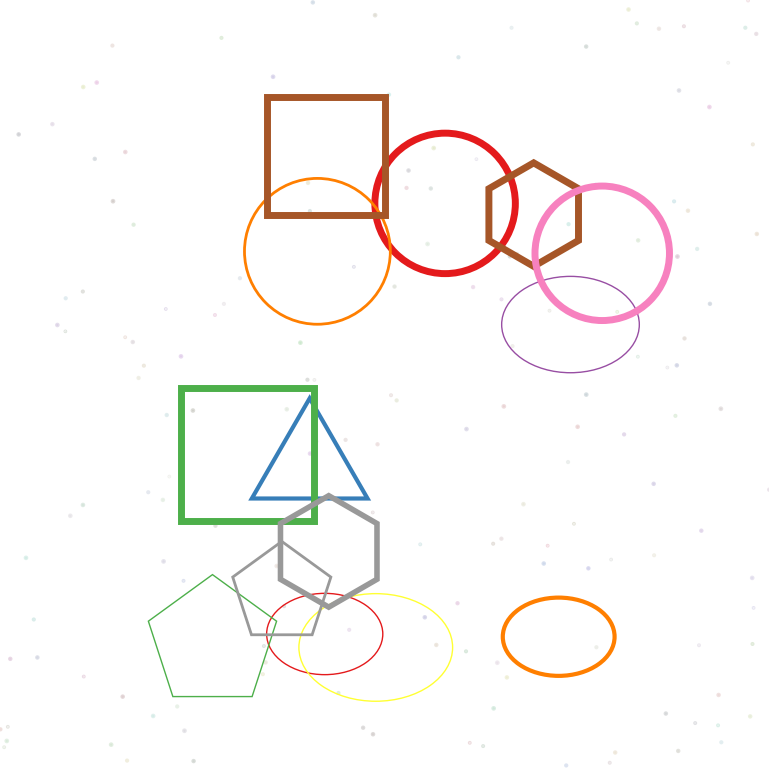[{"shape": "circle", "thickness": 2.5, "radius": 0.46, "center": [0.578, 0.736]}, {"shape": "oval", "thickness": 0.5, "radius": 0.38, "center": [0.422, 0.177]}, {"shape": "triangle", "thickness": 1.5, "radius": 0.43, "center": [0.402, 0.396]}, {"shape": "pentagon", "thickness": 0.5, "radius": 0.44, "center": [0.276, 0.166]}, {"shape": "square", "thickness": 2.5, "radius": 0.43, "center": [0.321, 0.41]}, {"shape": "oval", "thickness": 0.5, "radius": 0.45, "center": [0.741, 0.579]}, {"shape": "circle", "thickness": 1, "radius": 0.47, "center": [0.412, 0.674]}, {"shape": "oval", "thickness": 1.5, "radius": 0.36, "center": [0.726, 0.173]}, {"shape": "oval", "thickness": 0.5, "radius": 0.5, "center": [0.488, 0.159]}, {"shape": "hexagon", "thickness": 2.5, "radius": 0.34, "center": [0.693, 0.721]}, {"shape": "square", "thickness": 2.5, "radius": 0.38, "center": [0.424, 0.797]}, {"shape": "circle", "thickness": 2.5, "radius": 0.44, "center": [0.782, 0.671]}, {"shape": "hexagon", "thickness": 2, "radius": 0.36, "center": [0.427, 0.284]}, {"shape": "pentagon", "thickness": 1, "radius": 0.34, "center": [0.366, 0.23]}]